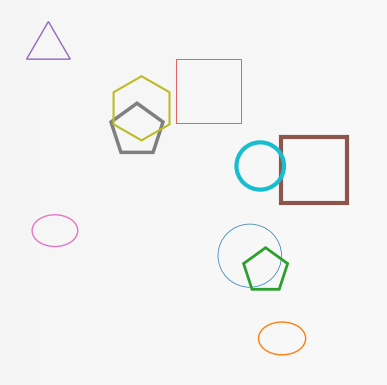[{"shape": "circle", "thickness": 0.5, "radius": 0.41, "center": [0.645, 0.336]}, {"shape": "oval", "thickness": 1, "radius": 0.3, "center": [0.728, 0.121]}, {"shape": "pentagon", "thickness": 2, "radius": 0.3, "center": [0.685, 0.297]}, {"shape": "square", "thickness": 0.5, "radius": 0.42, "center": [0.539, 0.764]}, {"shape": "triangle", "thickness": 1, "radius": 0.33, "center": [0.125, 0.879]}, {"shape": "square", "thickness": 3, "radius": 0.43, "center": [0.81, 0.559]}, {"shape": "oval", "thickness": 1, "radius": 0.29, "center": [0.142, 0.401]}, {"shape": "pentagon", "thickness": 2.5, "radius": 0.35, "center": [0.354, 0.661]}, {"shape": "hexagon", "thickness": 1.5, "radius": 0.42, "center": [0.365, 0.719]}, {"shape": "circle", "thickness": 3, "radius": 0.31, "center": [0.672, 0.569]}]